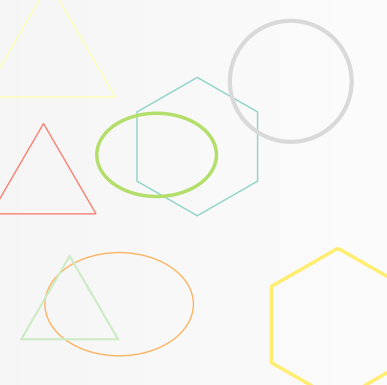[{"shape": "hexagon", "thickness": 1, "radius": 0.9, "center": [0.509, 0.619]}, {"shape": "triangle", "thickness": 1, "radius": 0.99, "center": [0.127, 0.847]}, {"shape": "triangle", "thickness": 1, "radius": 0.78, "center": [0.112, 0.523]}, {"shape": "oval", "thickness": 1, "radius": 0.96, "center": [0.308, 0.21]}, {"shape": "oval", "thickness": 2.5, "radius": 0.77, "center": [0.404, 0.598]}, {"shape": "circle", "thickness": 3, "radius": 0.79, "center": [0.75, 0.789]}, {"shape": "triangle", "thickness": 1.5, "radius": 0.72, "center": [0.18, 0.191]}, {"shape": "hexagon", "thickness": 2.5, "radius": 0.99, "center": [0.872, 0.157]}]